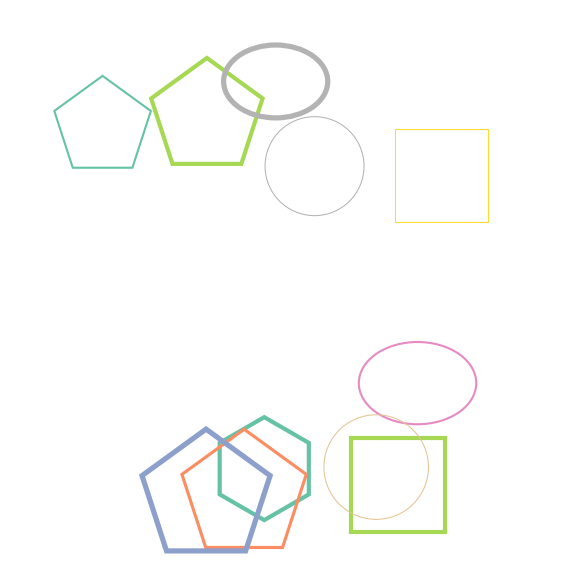[{"shape": "pentagon", "thickness": 1, "radius": 0.44, "center": [0.178, 0.78]}, {"shape": "hexagon", "thickness": 2, "radius": 0.45, "center": [0.458, 0.188]}, {"shape": "pentagon", "thickness": 1.5, "radius": 0.57, "center": [0.423, 0.143]}, {"shape": "pentagon", "thickness": 2.5, "radius": 0.58, "center": [0.357, 0.139]}, {"shape": "oval", "thickness": 1, "radius": 0.51, "center": [0.723, 0.336]}, {"shape": "pentagon", "thickness": 2, "radius": 0.51, "center": [0.358, 0.797]}, {"shape": "square", "thickness": 2, "radius": 0.41, "center": [0.69, 0.16]}, {"shape": "square", "thickness": 0.5, "radius": 0.4, "center": [0.764, 0.695]}, {"shape": "circle", "thickness": 0.5, "radius": 0.45, "center": [0.651, 0.19]}, {"shape": "oval", "thickness": 2.5, "radius": 0.45, "center": [0.477, 0.858]}, {"shape": "circle", "thickness": 0.5, "radius": 0.43, "center": [0.545, 0.711]}]